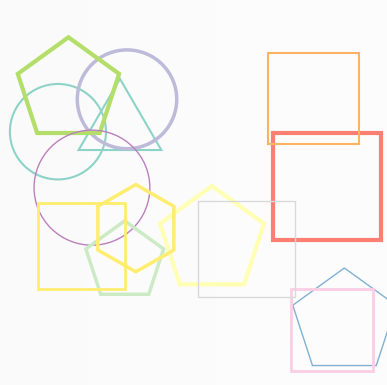[{"shape": "triangle", "thickness": 1.5, "radius": 0.62, "center": [0.31, 0.672]}, {"shape": "circle", "thickness": 1.5, "radius": 0.62, "center": [0.149, 0.658]}, {"shape": "pentagon", "thickness": 3, "radius": 0.71, "center": [0.547, 0.376]}, {"shape": "circle", "thickness": 2.5, "radius": 0.64, "center": [0.328, 0.742]}, {"shape": "square", "thickness": 3, "radius": 0.7, "center": [0.844, 0.516]}, {"shape": "pentagon", "thickness": 1, "radius": 0.7, "center": [0.889, 0.164]}, {"shape": "square", "thickness": 1.5, "radius": 0.59, "center": [0.809, 0.743]}, {"shape": "pentagon", "thickness": 3, "radius": 0.69, "center": [0.177, 0.766]}, {"shape": "square", "thickness": 2, "radius": 0.53, "center": [0.857, 0.142]}, {"shape": "square", "thickness": 1, "radius": 0.63, "center": [0.636, 0.353]}, {"shape": "circle", "thickness": 1, "radius": 0.75, "center": [0.237, 0.513]}, {"shape": "pentagon", "thickness": 2.5, "radius": 0.53, "center": [0.322, 0.321]}, {"shape": "hexagon", "thickness": 2.5, "radius": 0.57, "center": [0.351, 0.407]}, {"shape": "square", "thickness": 2, "radius": 0.56, "center": [0.21, 0.361]}]